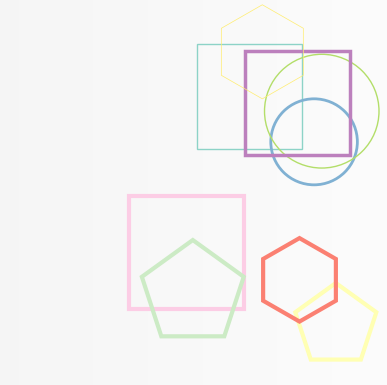[{"shape": "square", "thickness": 1, "radius": 0.68, "center": [0.645, 0.749]}, {"shape": "pentagon", "thickness": 3, "radius": 0.55, "center": [0.867, 0.155]}, {"shape": "hexagon", "thickness": 3, "radius": 0.54, "center": [0.773, 0.273]}, {"shape": "circle", "thickness": 2, "radius": 0.56, "center": [0.811, 0.632]}, {"shape": "circle", "thickness": 1, "radius": 0.74, "center": [0.83, 0.711]}, {"shape": "square", "thickness": 3, "radius": 0.74, "center": [0.481, 0.345]}, {"shape": "square", "thickness": 2.5, "radius": 0.67, "center": [0.767, 0.733]}, {"shape": "pentagon", "thickness": 3, "radius": 0.69, "center": [0.498, 0.238]}, {"shape": "hexagon", "thickness": 0.5, "radius": 0.61, "center": [0.677, 0.865]}]